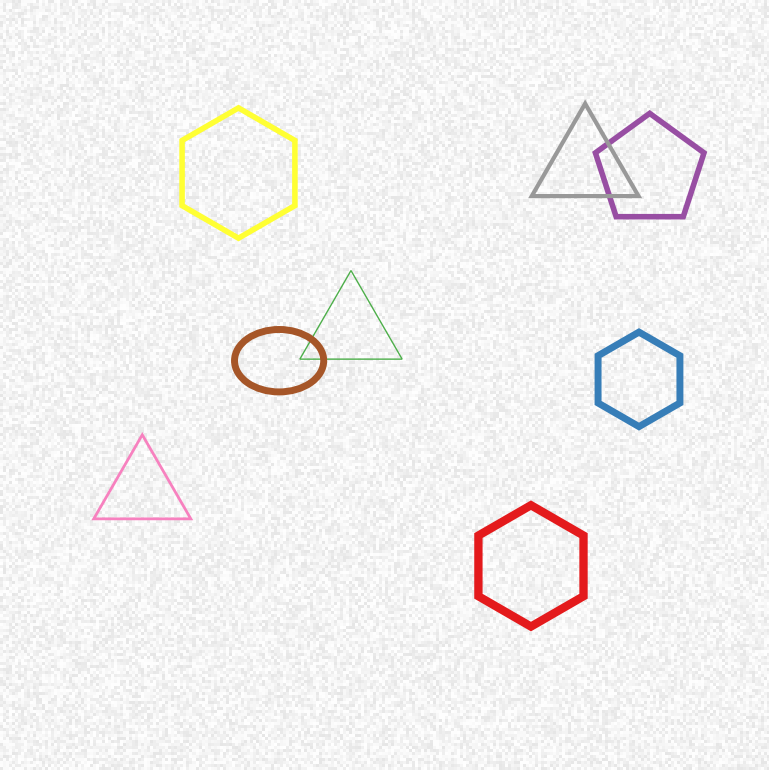[{"shape": "hexagon", "thickness": 3, "radius": 0.39, "center": [0.69, 0.265]}, {"shape": "hexagon", "thickness": 2.5, "radius": 0.31, "center": [0.83, 0.507]}, {"shape": "triangle", "thickness": 0.5, "radius": 0.38, "center": [0.456, 0.572]}, {"shape": "pentagon", "thickness": 2, "radius": 0.37, "center": [0.844, 0.779]}, {"shape": "hexagon", "thickness": 2, "radius": 0.42, "center": [0.31, 0.775]}, {"shape": "oval", "thickness": 2.5, "radius": 0.29, "center": [0.362, 0.532]}, {"shape": "triangle", "thickness": 1, "radius": 0.36, "center": [0.185, 0.363]}, {"shape": "triangle", "thickness": 1.5, "radius": 0.4, "center": [0.76, 0.785]}]